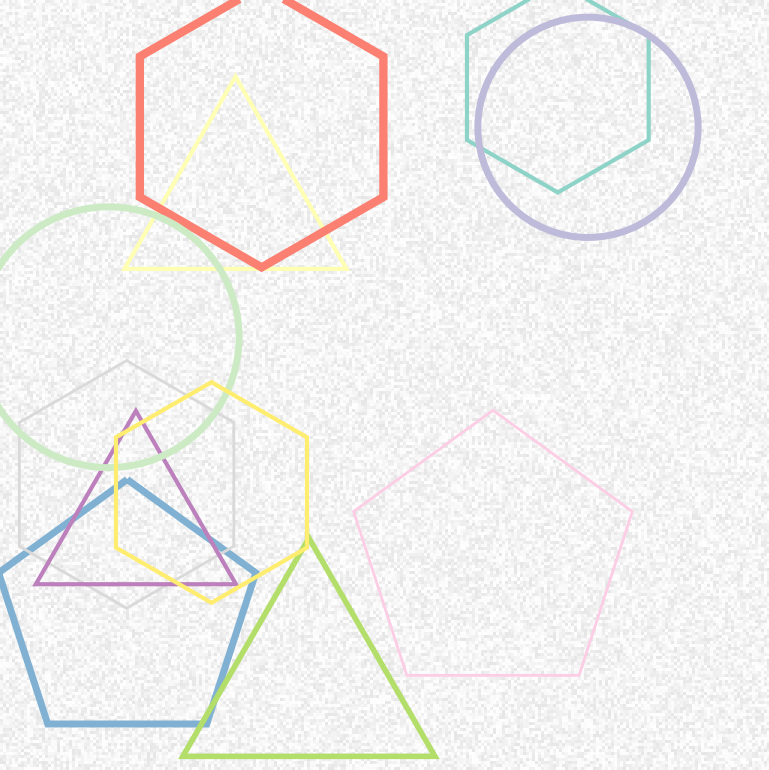[{"shape": "hexagon", "thickness": 1.5, "radius": 0.68, "center": [0.724, 0.886]}, {"shape": "triangle", "thickness": 1.5, "radius": 0.83, "center": [0.306, 0.734]}, {"shape": "circle", "thickness": 2.5, "radius": 0.72, "center": [0.764, 0.835]}, {"shape": "hexagon", "thickness": 3, "radius": 0.91, "center": [0.34, 0.835]}, {"shape": "pentagon", "thickness": 2.5, "radius": 0.88, "center": [0.165, 0.202]}, {"shape": "triangle", "thickness": 2, "radius": 0.95, "center": [0.401, 0.112]}, {"shape": "pentagon", "thickness": 1, "radius": 0.95, "center": [0.64, 0.277]}, {"shape": "hexagon", "thickness": 1, "radius": 0.8, "center": [0.164, 0.371]}, {"shape": "triangle", "thickness": 1.5, "radius": 0.75, "center": [0.176, 0.316]}, {"shape": "circle", "thickness": 2.5, "radius": 0.85, "center": [0.141, 0.562]}, {"shape": "hexagon", "thickness": 1.5, "radius": 0.72, "center": [0.275, 0.36]}]